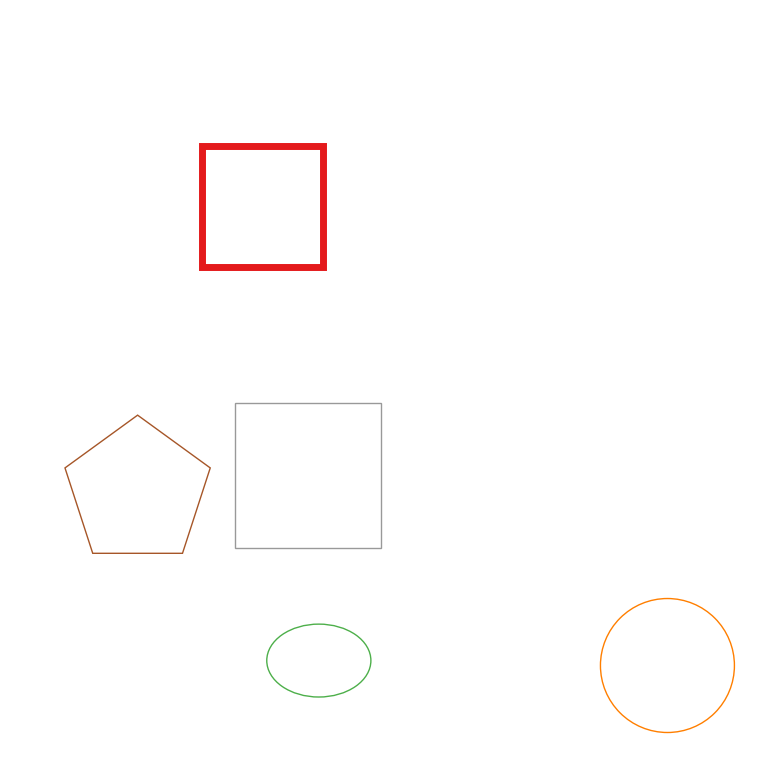[{"shape": "square", "thickness": 2.5, "radius": 0.39, "center": [0.341, 0.732]}, {"shape": "oval", "thickness": 0.5, "radius": 0.34, "center": [0.414, 0.142]}, {"shape": "circle", "thickness": 0.5, "radius": 0.43, "center": [0.867, 0.136]}, {"shape": "pentagon", "thickness": 0.5, "radius": 0.5, "center": [0.179, 0.362]}, {"shape": "square", "thickness": 0.5, "radius": 0.47, "center": [0.4, 0.383]}]